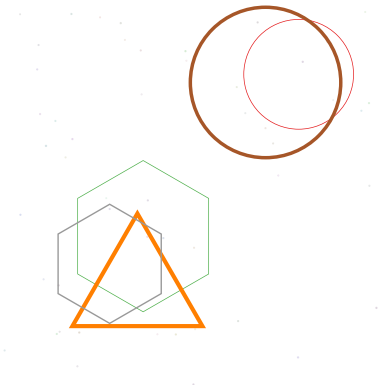[{"shape": "circle", "thickness": 0.5, "radius": 0.71, "center": [0.776, 0.807]}, {"shape": "hexagon", "thickness": 0.5, "radius": 0.98, "center": [0.372, 0.387]}, {"shape": "triangle", "thickness": 3, "radius": 0.97, "center": [0.357, 0.25]}, {"shape": "circle", "thickness": 2.5, "radius": 0.98, "center": [0.69, 0.786]}, {"shape": "hexagon", "thickness": 1, "radius": 0.77, "center": [0.285, 0.315]}]